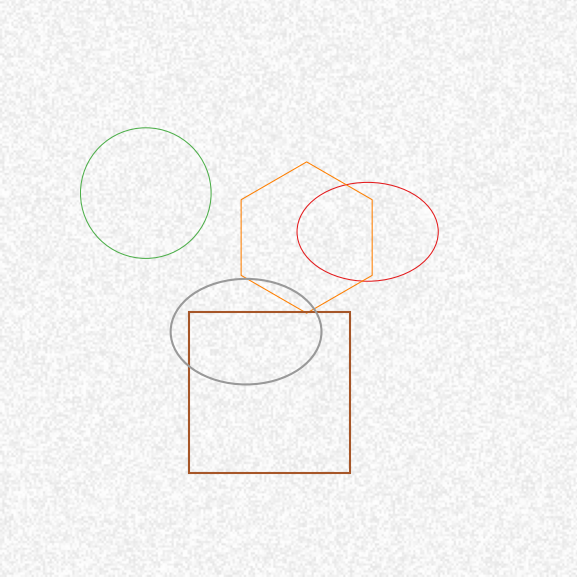[{"shape": "oval", "thickness": 0.5, "radius": 0.61, "center": [0.637, 0.598]}, {"shape": "circle", "thickness": 0.5, "radius": 0.57, "center": [0.252, 0.665]}, {"shape": "hexagon", "thickness": 0.5, "radius": 0.66, "center": [0.531, 0.588]}, {"shape": "square", "thickness": 1, "radius": 0.69, "center": [0.466, 0.319]}, {"shape": "oval", "thickness": 1, "radius": 0.65, "center": [0.426, 0.425]}]